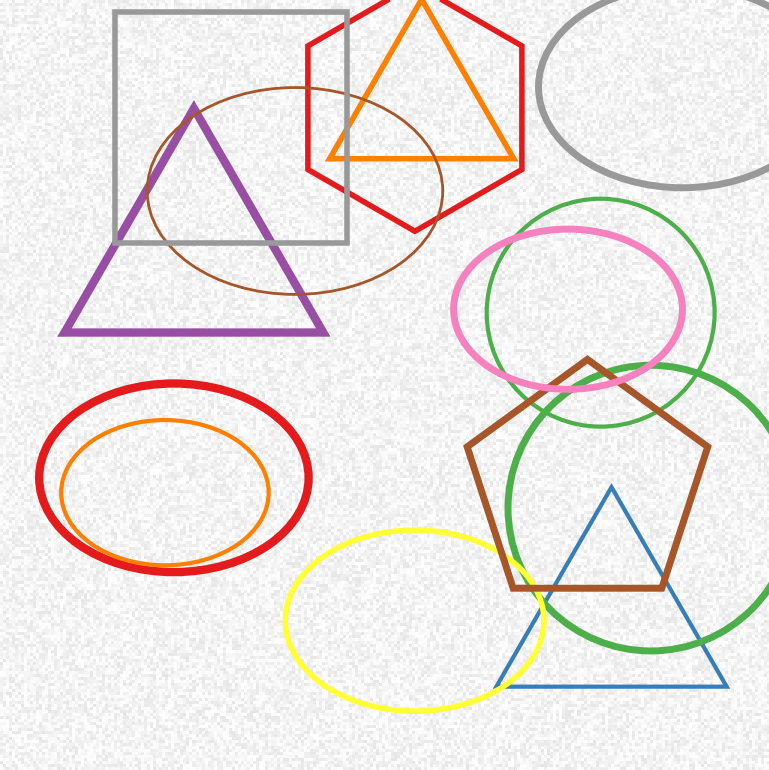[{"shape": "hexagon", "thickness": 2, "radius": 0.8, "center": [0.539, 0.86]}, {"shape": "oval", "thickness": 3, "radius": 0.87, "center": [0.226, 0.379]}, {"shape": "triangle", "thickness": 1.5, "radius": 0.86, "center": [0.794, 0.195]}, {"shape": "circle", "thickness": 2.5, "radius": 0.93, "center": [0.845, 0.34]}, {"shape": "circle", "thickness": 1.5, "radius": 0.74, "center": [0.78, 0.594]}, {"shape": "triangle", "thickness": 3, "radius": 0.97, "center": [0.252, 0.665]}, {"shape": "oval", "thickness": 1.5, "radius": 0.67, "center": [0.214, 0.36]}, {"shape": "triangle", "thickness": 2, "radius": 0.69, "center": [0.548, 0.863]}, {"shape": "oval", "thickness": 2, "radius": 0.84, "center": [0.539, 0.194]}, {"shape": "oval", "thickness": 1, "radius": 0.96, "center": [0.383, 0.752]}, {"shape": "pentagon", "thickness": 2.5, "radius": 0.82, "center": [0.763, 0.369]}, {"shape": "oval", "thickness": 2.5, "radius": 0.74, "center": [0.738, 0.598]}, {"shape": "square", "thickness": 2, "radius": 0.75, "center": [0.3, 0.834]}, {"shape": "oval", "thickness": 2.5, "radius": 0.94, "center": [0.886, 0.887]}]